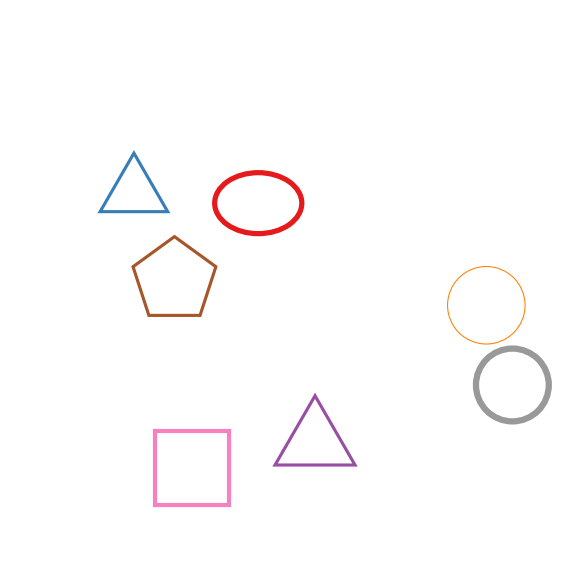[{"shape": "oval", "thickness": 2.5, "radius": 0.38, "center": [0.447, 0.647]}, {"shape": "triangle", "thickness": 1.5, "radius": 0.34, "center": [0.232, 0.666]}, {"shape": "triangle", "thickness": 1.5, "radius": 0.4, "center": [0.546, 0.234]}, {"shape": "circle", "thickness": 0.5, "radius": 0.34, "center": [0.842, 0.471]}, {"shape": "pentagon", "thickness": 1.5, "radius": 0.38, "center": [0.302, 0.514]}, {"shape": "square", "thickness": 2, "radius": 0.32, "center": [0.333, 0.188]}, {"shape": "circle", "thickness": 3, "radius": 0.32, "center": [0.887, 0.332]}]